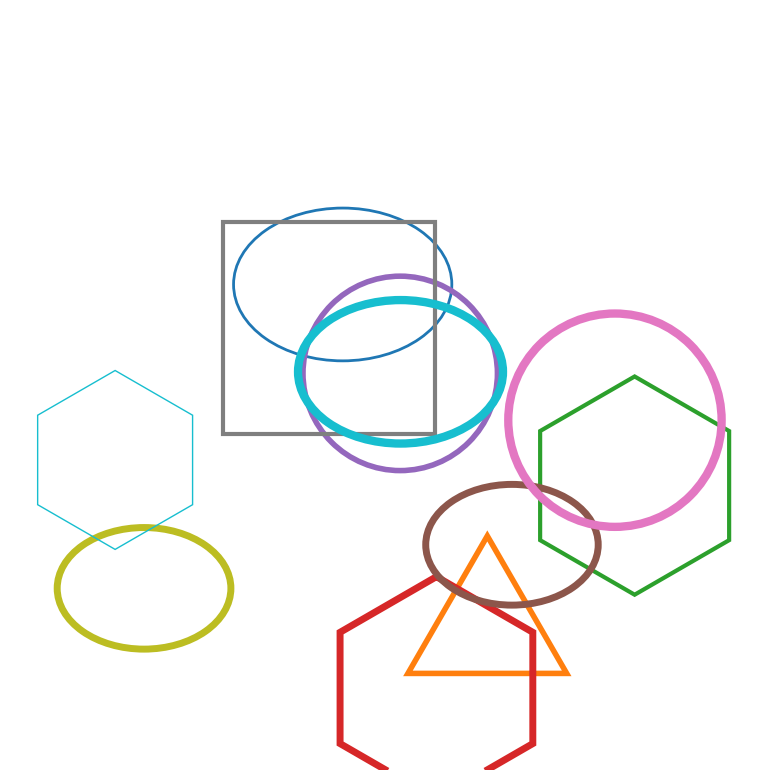[{"shape": "oval", "thickness": 1, "radius": 0.71, "center": [0.445, 0.631]}, {"shape": "triangle", "thickness": 2, "radius": 0.6, "center": [0.633, 0.185]}, {"shape": "hexagon", "thickness": 1.5, "radius": 0.71, "center": [0.824, 0.369]}, {"shape": "hexagon", "thickness": 2.5, "radius": 0.72, "center": [0.567, 0.107]}, {"shape": "circle", "thickness": 2, "radius": 0.63, "center": [0.52, 0.515]}, {"shape": "oval", "thickness": 2.5, "radius": 0.56, "center": [0.665, 0.293]}, {"shape": "circle", "thickness": 3, "radius": 0.69, "center": [0.799, 0.454]}, {"shape": "square", "thickness": 1.5, "radius": 0.69, "center": [0.427, 0.574]}, {"shape": "oval", "thickness": 2.5, "radius": 0.56, "center": [0.187, 0.236]}, {"shape": "hexagon", "thickness": 0.5, "radius": 0.58, "center": [0.15, 0.403]}, {"shape": "oval", "thickness": 3, "radius": 0.67, "center": [0.52, 0.517]}]